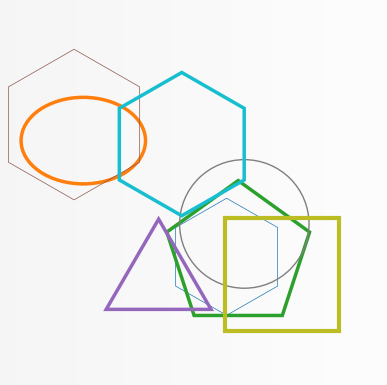[{"shape": "hexagon", "thickness": 0.5, "radius": 0.76, "center": [0.585, 0.333]}, {"shape": "oval", "thickness": 2.5, "radius": 0.8, "center": [0.215, 0.635]}, {"shape": "pentagon", "thickness": 2.5, "radius": 0.97, "center": [0.615, 0.337]}, {"shape": "triangle", "thickness": 2.5, "radius": 0.78, "center": [0.409, 0.275]}, {"shape": "hexagon", "thickness": 0.5, "radius": 0.98, "center": [0.191, 0.676]}, {"shape": "circle", "thickness": 1, "radius": 0.83, "center": [0.63, 0.418]}, {"shape": "square", "thickness": 3, "radius": 0.74, "center": [0.727, 0.288]}, {"shape": "hexagon", "thickness": 2.5, "radius": 0.93, "center": [0.469, 0.626]}]